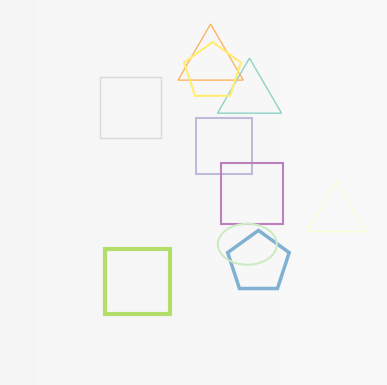[{"shape": "triangle", "thickness": 1, "radius": 0.48, "center": [0.644, 0.754]}, {"shape": "triangle", "thickness": 0.5, "radius": 0.44, "center": [0.868, 0.442]}, {"shape": "square", "thickness": 1.5, "radius": 0.36, "center": [0.578, 0.62]}, {"shape": "pentagon", "thickness": 2.5, "radius": 0.42, "center": [0.667, 0.318]}, {"shape": "triangle", "thickness": 1, "radius": 0.49, "center": [0.544, 0.84]}, {"shape": "square", "thickness": 3, "radius": 0.42, "center": [0.354, 0.268]}, {"shape": "square", "thickness": 1, "radius": 0.4, "center": [0.337, 0.721]}, {"shape": "square", "thickness": 1.5, "radius": 0.39, "center": [0.65, 0.498]}, {"shape": "oval", "thickness": 1.5, "radius": 0.38, "center": [0.638, 0.366]}, {"shape": "pentagon", "thickness": 1.5, "radius": 0.39, "center": [0.548, 0.814]}]